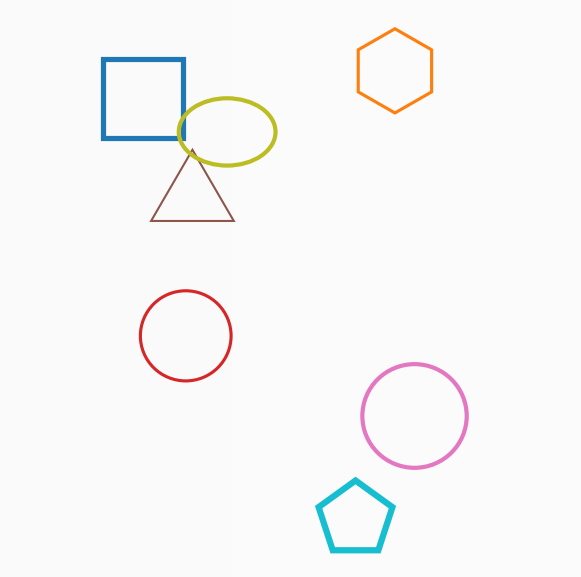[{"shape": "square", "thickness": 2.5, "radius": 0.34, "center": [0.245, 0.829]}, {"shape": "hexagon", "thickness": 1.5, "radius": 0.36, "center": [0.679, 0.876]}, {"shape": "circle", "thickness": 1.5, "radius": 0.39, "center": [0.32, 0.418]}, {"shape": "triangle", "thickness": 1, "radius": 0.41, "center": [0.331, 0.658]}, {"shape": "circle", "thickness": 2, "radius": 0.45, "center": [0.713, 0.279]}, {"shape": "oval", "thickness": 2, "radius": 0.42, "center": [0.391, 0.771]}, {"shape": "pentagon", "thickness": 3, "radius": 0.33, "center": [0.612, 0.1]}]